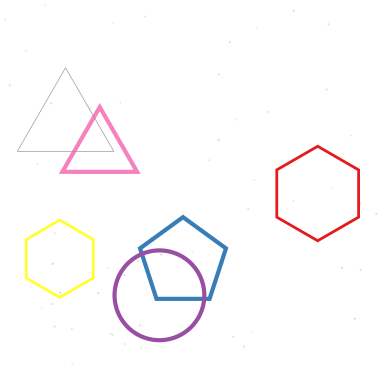[{"shape": "hexagon", "thickness": 2, "radius": 0.61, "center": [0.825, 0.497]}, {"shape": "pentagon", "thickness": 3, "radius": 0.59, "center": [0.475, 0.319]}, {"shape": "circle", "thickness": 3, "radius": 0.58, "center": [0.414, 0.233]}, {"shape": "hexagon", "thickness": 2, "radius": 0.5, "center": [0.155, 0.328]}, {"shape": "triangle", "thickness": 3, "radius": 0.56, "center": [0.259, 0.61]}, {"shape": "triangle", "thickness": 0.5, "radius": 0.72, "center": [0.17, 0.679]}]